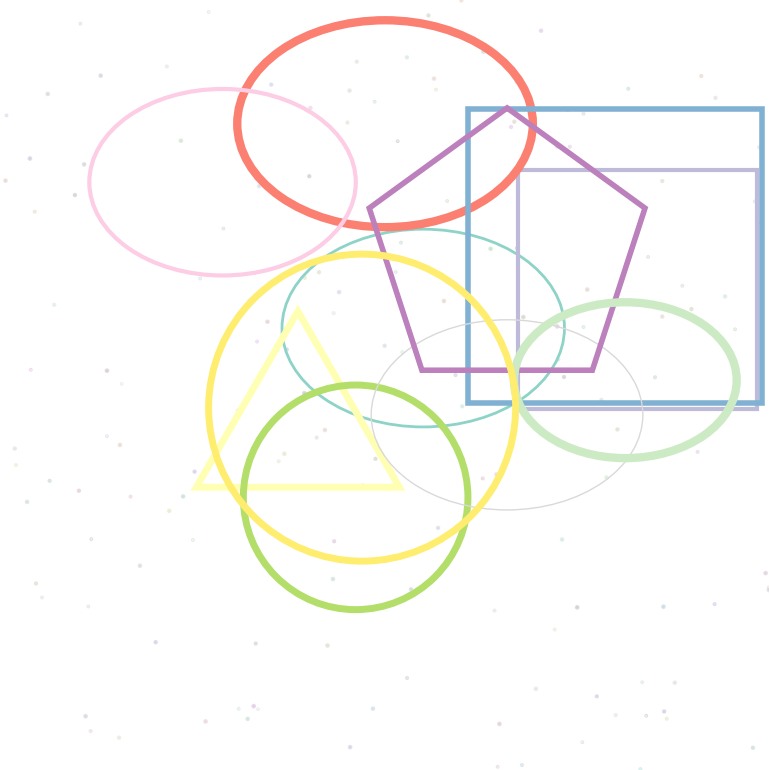[{"shape": "oval", "thickness": 1, "radius": 0.92, "center": [0.55, 0.574]}, {"shape": "triangle", "thickness": 2.5, "radius": 0.76, "center": [0.387, 0.443]}, {"shape": "square", "thickness": 1.5, "radius": 0.78, "center": [0.828, 0.624]}, {"shape": "oval", "thickness": 3, "radius": 0.96, "center": [0.5, 0.839]}, {"shape": "square", "thickness": 2, "radius": 0.95, "center": [0.799, 0.668]}, {"shape": "circle", "thickness": 2.5, "radius": 0.73, "center": [0.462, 0.354]}, {"shape": "oval", "thickness": 1.5, "radius": 0.87, "center": [0.289, 0.763]}, {"shape": "oval", "thickness": 0.5, "radius": 0.88, "center": [0.658, 0.461]}, {"shape": "pentagon", "thickness": 2, "radius": 0.94, "center": [0.659, 0.672]}, {"shape": "oval", "thickness": 3, "radius": 0.72, "center": [0.812, 0.506]}, {"shape": "circle", "thickness": 2.5, "radius": 1.0, "center": [0.47, 0.471]}]